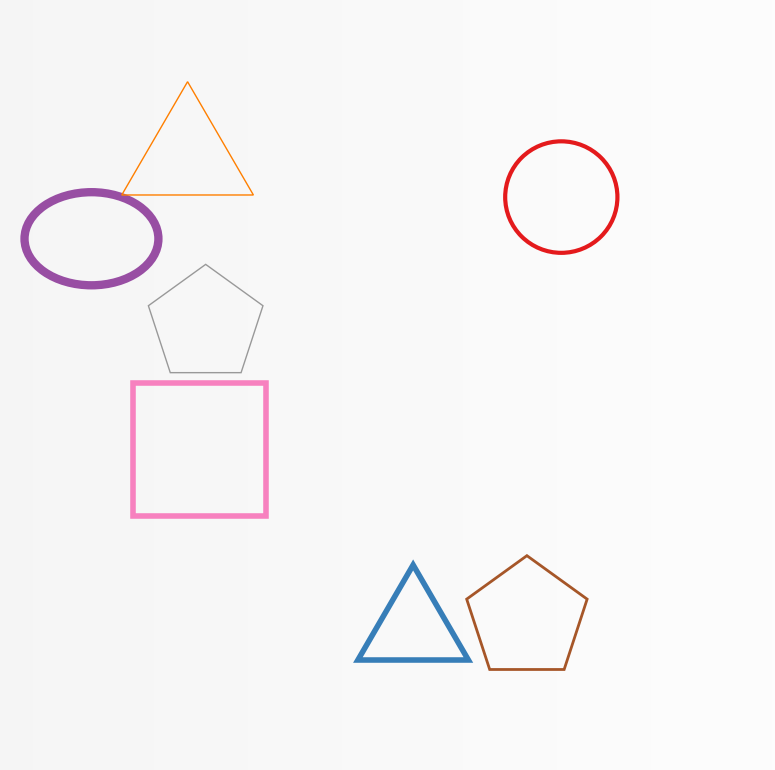[{"shape": "circle", "thickness": 1.5, "radius": 0.36, "center": [0.724, 0.744]}, {"shape": "triangle", "thickness": 2, "radius": 0.41, "center": [0.533, 0.184]}, {"shape": "oval", "thickness": 3, "radius": 0.43, "center": [0.118, 0.69]}, {"shape": "triangle", "thickness": 0.5, "radius": 0.49, "center": [0.242, 0.796]}, {"shape": "pentagon", "thickness": 1, "radius": 0.41, "center": [0.68, 0.197]}, {"shape": "square", "thickness": 2, "radius": 0.43, "center": [0.257, 0.416]}, {"shape": "pentagon", "thickness": 0.5, "radius": 0.39, "center": [0.265, 0.579]}]